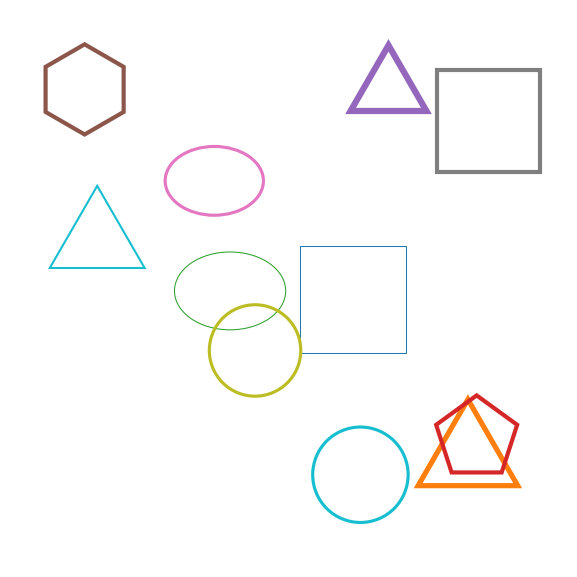[{"shape": "square", "thickness": 0.5, "radius": 0.46, "center": [0.612, 0.48]}, {"shape": "triangle", "thickness": 2.5, "radius": 0.5, "center": [0.81, 0.208]}, {"shape": "oval", "thickness": 0.5, "radius": 0.48, "center": [0.398, 0.495]}, {"shape": "pentagon", "thickness": 2, "radius": 0.37, "center": [0.825, 0.241]}, {"shape": "triangle", "thickness": 3, "radius": 0.38, "center": [0.673, 0.845]}, {"shape": "hexagon", "thickness": 2, "radius": 0.39, "center": [0.147, 0.844]}, {"shape": "oval", "thickness": 1.5, "radius": 0.43, "center": [0.371, 0.686]}, {"shape": "square", "thickness": 2, "radius": 0.44, "center": [0.846, 0.789]}, {"shape": "circle", "thickness": 1.5, "radius": 0.4, "center": [0.442, 0.392]}, {"shape": "triangle", "thickness": 1, "radius": 0.47, "center": [0.168, 0.583]}, {"shape": "circle", "thickness": 1.5, "radius": 0.41, "center": [0.624, 0.177]}]